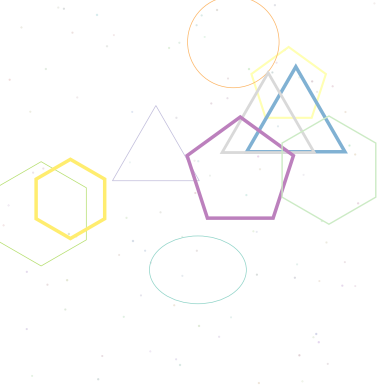[{"shape": "oval", "thickness": 0.5, "radius": 0.63, "center": [0.514, 0.299]}, {"shape": "pentagon", "thickness": 1.5, "radius": 0.51, "center": [0.75, 0.776]}, {"shape": "triangle", "thickness": 0.5, "radius": 0.65, "center": [0.405, 0.596]}, {"shape": "triangle", "thickness": 2.5, "radius": 0.74, "center": [0.768, 0.679]}, {"shape": "circle", "thickness": 0.5, "radius": 0.59, "center": [0.606, 0.891]}, {"shape": "hexagon", "thickness": 0.5, "radius": 0.68, "center": [0.107, 0.445]}, {"shape": "triangle", "thickness": 2, "radius": 0.69, "center": [0.696, 0.673]}, {"shape": "pentagon", "thickness": 2.5, "radius": 0.73, "center": [0.624, 0.551]}, {"shape": "hexagon", "thickness": 1, "radius": 0.7, "center": [0.854, 0.558]}, {"shape": "hexagon", "thickness": 2.5, "radius": 0.51, "center": [0.183, 0.483]}]